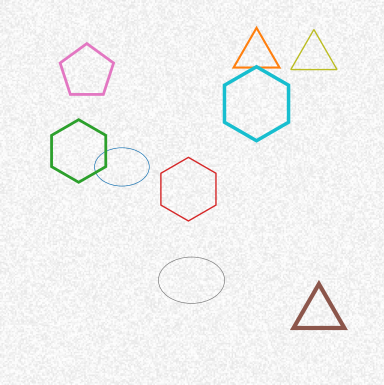[{"shape": "oval", "thickness": 0.5, "radius": 0.36, "center": [0.317, 0.566]}, {"shape": "triangle", "thickness": 1.5, "radius": 0.34, "center": [0.666, 0.859]}, {"shape": "hexagon", "thickness": 2, "radius": 0.41, "center": [0.204, 0.608]}, {"shape": "hexagon", "thickness": 1, "radius": 0.41, "center": [0.489, 0.509]}, {"shape": "triangle", "thickness": 3, "radius": 0.38, "center": [0.828, 0.186]}, {"shape": "pentagon", "thickness": 2, "radius": 0.36, "center": [0.226, 0.814]}, {"shape": "oval", "thickness": 0.5, "radius": 0.43, "center": [0.497, 0.272]}, {"shape": "triangle", "thickness": 1, "radius": 0.35, "center": [0.815, 0.854]}, {"shape": "hexagon", "thickness": 2.5, "radius": 0.48, "center": [0.666, 0.731]}]